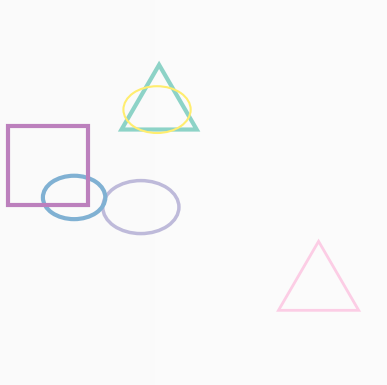[{"shape": "triangle", "thickness": 3, "radius": 0.56, "center": [0.411, 0.72]}, {"shape": "oval", "thickness": 2.5, "radius": 0.49, "center": [0.363, 0.462]}, {"shape": "oval", "thickness": 3, "radius": 0.4, "center": [0.191, 0.487]}, {"shape": "triangle", "thickness": 2, "radius": 0.6, "center": [0.822, 0.254]}, {"shape": "square", "thickness": 3, "radius": 0.51, "center": [0.125, 0.57]}, {"shape": "oval", "thickness": 1.5, "radius": 0.43, "center": [0.405, 0.715]}]